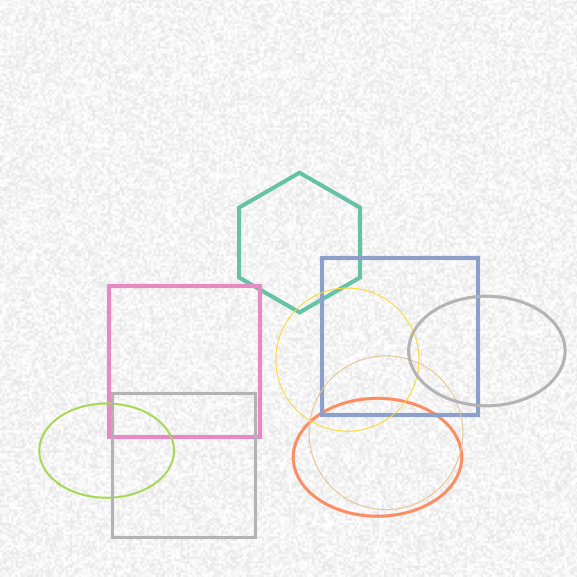[{"shape": "hexagon", "thickness": 2, "radius": 0.6, "center": [0.519, 0.579]}, {"shape": "oval", "thickness": 1.5, "radius": 0.73, "center": [0.654, 0.207]}, {"shape": "square", "thickness": 2, "radius": 0.68, "center": [0.692, 0.417]}, {"shape": "square", "thickness": 2, "radius": 0.65, "center": [0.32, 0.374]}, {"shape": "oval", "thickness": 1, "radius": 0.58, "center": [0.185, 0.219]}, {"shape": "circle", "thickness": 0.5, "radius": 0.62, "center": [0.602, 0.376]}, {"shape": "circle", "thickness": 0.5, "radius": 0.67, "center": [0.668, 0.25]}, {"shape": "oval", "thickness": 1.5, "radius": 0.68, "center": [0.843, 0.391]}, {"shape": "square", "thickness": 1.5, "radius": 0.62, "center": [0.318, 0.194]}]